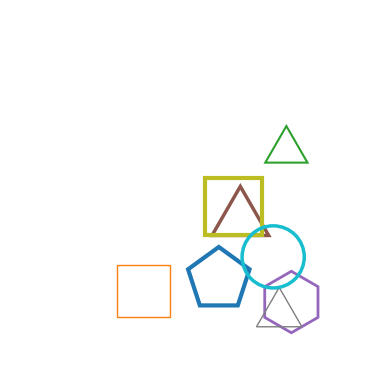[{"shape": "pentagon", "thickness": 3, "radius": 0.42, "center": [0.568, 0.275]}, {"shape": "square", "thickness": 1, "radius": 0.34, "center": [0.373, 0.244]}, {"shape": "triangle", "thickness": 1.5, "radius": 0.32, "center": [0.744, 0.609]}, {"shape": "hexagon", "thickness": 2, "radius": 0.4, "center": [0.757, 0.216]}, {"shape": "triangle", "thickness": 2.5, "radius": 0.42, "center": [0.624, 0.431]}, {"shape": "triangle", "thickness": 1, "radius": 0.34, "center": [0.725, 0.185]}, {"shape": "square", "thickness": 3, "radius": 0.37, "center": [0.607, 0.463]}, {"shape": "circle", "thickness": 2.5, "radius": 0.4, "center": [0.71, 0.333]}]